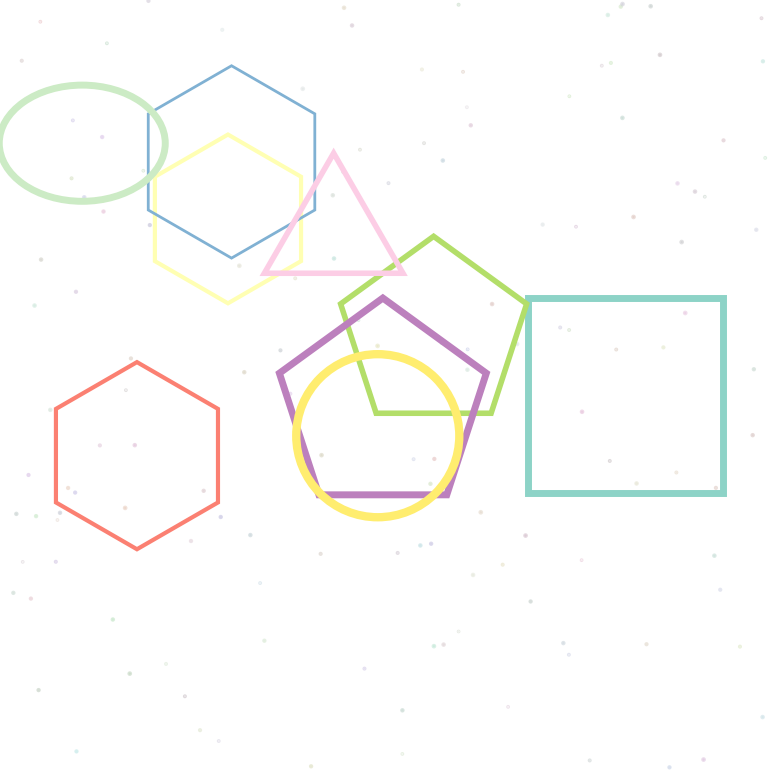[{"shape": "square", "thickness": 2.5, "radius": 0.63, "center": [0.812, 0.486]}, {"shape": "hexagon", "thickness": 1.5, "radius": 0.55, "center": [0.296, 0.716]}, {"shape": "hexagon", "thickness": 1.5, "radius": 0.61, "center": [0.178, 0.408]}, {"shape": "hexagon", "thickness": 1, "radius": 0.62, "center": [0.301, 0.79]}, {"shape": "pentagon", "thickness": 2, "radius": 0.64, "center": [0.563, 0.566]}, {"shape": "triangle", "thickness": 2, "radius": 0.52, "center": [0.433, 0.697]}, {"shape": "pentagon", "thickness": 2.5, "radius": 0.71, "center": [0.497, 0.472]}, {"shape": "oval", "thickness": 2.5, "radius": 0.54, "center": [0.107, 0.814]}, {"shape": "circle", "thickness": 3, "radius": 0.53, "center": [0.491, 0.434]}]